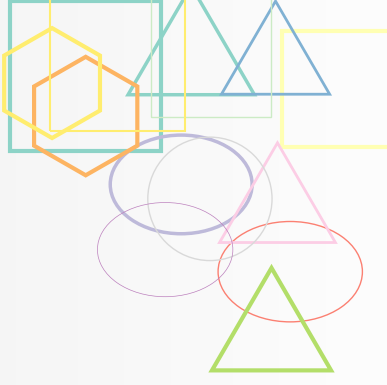[{"shape": "triangle", "thickness": 2.5, "radius": 0.94, "center": [0.493, 0.848]}, {"shape": "square", "thickness": 3, "radius": 0.97, "center": [0.22, 0.803]}, {"shape": "square", "thickness": 3, "radius": 0.75, "center": [0.877, 0.769]}, {"shape": "oval", "thickness": 2.5, "radius": 0.92, "center": [0.468, 0.521]}, {"shape": "oval", "thickness": 1, "radius": 0.93, "center": [0.749, 0.294]}, {"shape": "triangle", "thickness": 2, "radius": 0.81, "center": [0.711, 0.836]}, {"shape": "hexagon", "thickness": 3, "radius": 0.77, "center": [0.221, 0.699]}, {"shape": "triangle", "thickness": 3, "radius": 0.89, "center": [0.701, 0.127]}, {"shape": "triangle", "thickness": 2, "radius": 0.86, "center": [0.716, 0.456]}, {"shape": "circle", "thickness": 1, "radius": 0.8, "center": [0.542, 0.484]}, {"shape": "oval", "thickness": 0.5, "radius": 0.87, "center": [0.426, 0.352]}, {"shape": "square", "thickness": 1, "radius": 0.78, "center": [0.544, 0.852]}, {"shape": "hexagon", "thickness": 3, "radius": 0.71, "center": [0.134, 0.784]}, {"shape": "square", "thickness": 1.5, "radius": 0.87, "center": [0.303, 0.835]}]